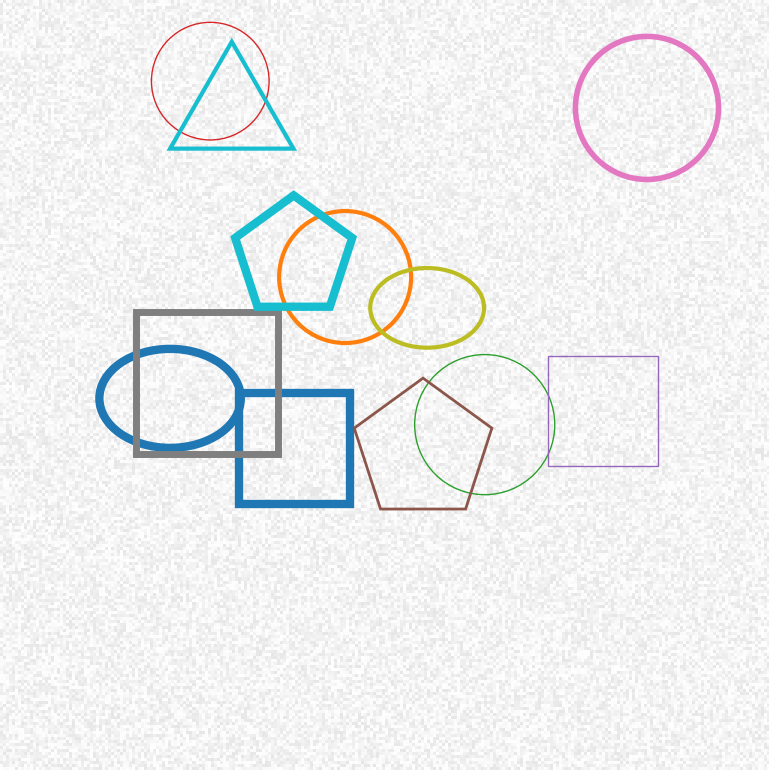[{"shape": "oval", "thickness": 3, "radius": 0.46, "center": [0.221, 0.483]}, {"shape": "square", "thickness": 3, "radius": 0.36, "center": [0.383, 0.417]}, {"shape": "circle", "thickness": 1.5, "radius": 0.43, "center": [0.448, 0.64]}, {"shape": "circle", "thickness": 0.5, "radius": 0.45, "center": [0.629, 0.449]}, {"shape": "circle", "thickness": 0.5, "radius": 0.38, "center": [0.273, 0.895]}, {"shape": "square", "thickness": 0.5, "radius": 0.36, "center": [0.784, 0.467]}, {"shape": "pentagon", "thickness": 1, "radius": 0.47, "center": [0.549, 0.415]}, {"shape": "circle", "thickness": 2, "radius": 0.46, "center": [0.84, 0.86]}, {"shape": "square", "thickness": 2.5, "radius": 0.46, "center": [0.269, 0.503]}, {"shape": "oval", "thickness": 1.5, "radius": 0.37, "center": [0.555, 0.6]}, {"shape": "pentagon", "thickness": 3, "radius": 0.4, "center": [0.381, 0.666]}, {"shape": "triangle", "thickness": 1.5, "radius": 0.46, "center": [0.301, 0.853]}]